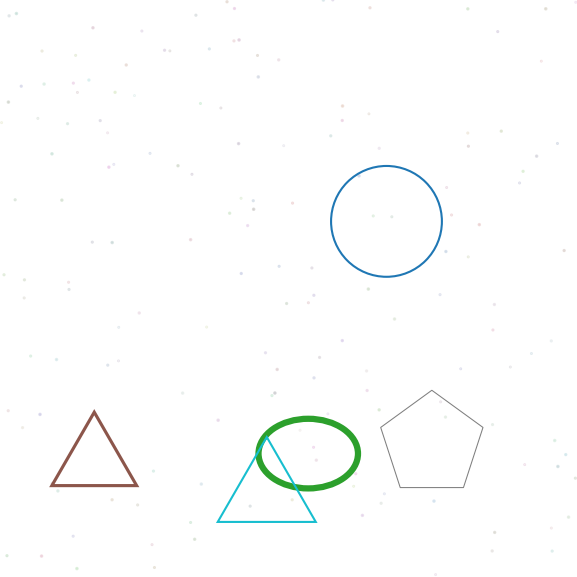[{"shape": "circle", "thickness": 1, "radius": 0.48, "center": [0.669, 0.616]}, {"shape": "oval", "thickness": 3, "radius": 0.43, "center": [0.534, 0.214]}, {"shape": "triangle", "thickness": 1.5, "radius": 0.42, "center": [0.163, 0.201]}, {"shape": "pentagon", "thickness": 0.5, "radius": 0.47, "center": [0.748, 0.23]}, {"shape": "triangle", "thickness": 1, "radius": 0.49, "center": [0.462, 0.144]}]